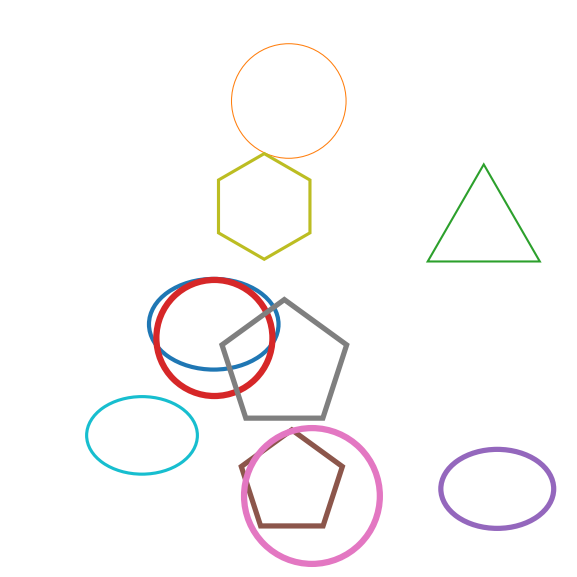[{"shape": "oval", "thickness": 2, "radius": 0.56, "center": [0.37, 0.438]}, {"shape": "circle", "thickness": 0.5, "radius": 0.5, "center": [0.5, 0.824]}, {"shape": "triangle", "thickness": 1, "radius": 0.56, "center": [0.838, 0.602]}, {"shape": "circle", "thickness": 3, "radius": 0.5, "center": [0.371, 0.414]}, {"shape": "oval", "thickness": 2.5, "radius": 0.49, "center": [0.861, 0.153]}, {"shape": "pentagon", "thickness": 2.5, "radius": 0.46, "center": [0.505, 0.163]}, {"shape": "circle", "thickness": 3, "radius": 0.59, "center": [0.54, 0.14]}, {"shape": "pentagon", "thickness": 2.5, "radius": 0.57, "center": [0.492, 0.367]}, {"shape": "hexagon", "thickness": 1.5, "radius": 0.46, "center": [0.458, 0.642]}, {"shape": "oval", "thickness": 1.5, "radius": 0.48, "center": [0.246, 0.245]}]